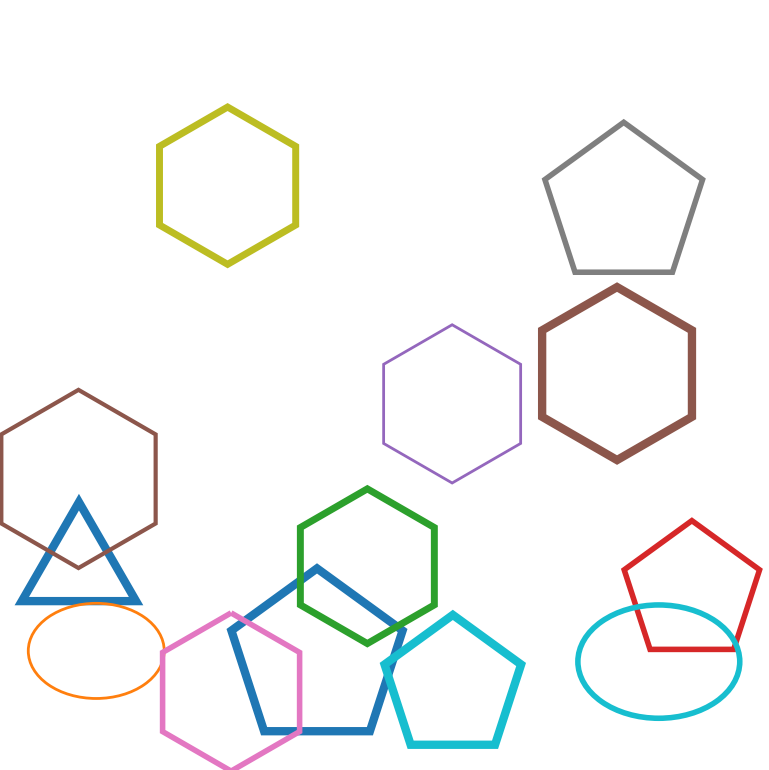[{"shape": "triangle", "thickness": 3, "radius": 0.43, "center": [0.103, 0.262]}, {"shape": "pentagon", "thickness": 3, "radius": 0.58, "center": [0.412, 0.145]}, {"shape": "oval", "thickness": 1, "radius": 0.44, "center": [0.125, 0.155]}, {"shape": "hexagon", "thickness": 2.5, "radius": 0.5, "center": [0.477, 0.265]}, {"shape": "pentagon", "thickness": 2, "radius": 0.46, "center": [0.899, 0.231]}, {"shape": "hexagon", "thickness": 1, "radius": 0.51, "center": [0.587, 0.475]}, {"shape": "hexagon", "thickness": 3, "radius": 0.56, "center": [0.801, 0.515]}, {"shape": "hexagon", "thickness": 1.5, "radius": 0.58, "center": [0.102, 0.378]}, {"shape": "hexagon", "thickness": 2, "radius": 0.51, "center": [0.3, 0.101]}, {"shape": "pentagon", "thickness": 2, "radius": 0.54, "center": [0.81, 0.734]}, {"shape": "hexagon", "thickness": 2.5, "radius": 0.51, "center": [0.296, 0.759]}, {"shape": "oval", "thickness": 2, "radius": 0.53, "center": [0.856, 0.141]}, {"shape": "pentagon", "thickness": 3, "radius": 0.47, "center": [0.588, 0.108]}]